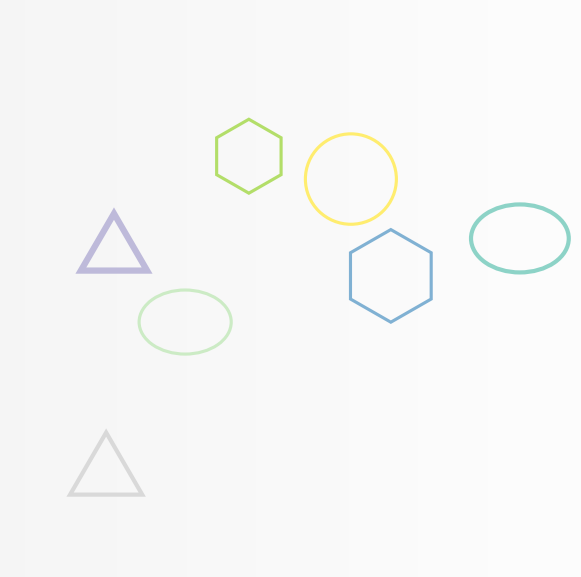[{"shape": "oval", "thickness": 2, "radius": 0.42, "center": [0.894, 0.586]}, {"shape": "triangle", "thickness": 3, "radius": 0.33, "center": [0.196, 0.563]}, {"shape": "hexagon", "thickness": 1.5, "radius": 0.4, "center": [0.672, 0.521]}, {"shape": "hexagon", "thickness": 1.5, "radius": 0.32, "center": [0.428, 0.729]}, {"shape": "triangle", "thickness": 2, "radius": 0.36, "center": [0.183, 0.178]}, {"shape": "oval", "thickness": 1.5, "radius": 0.4, "center": [0.319, 0.441]}, {"shape": "circle", "thickness": 1.5, "radius": 0.39, "center": [0.604, 0.689]}]